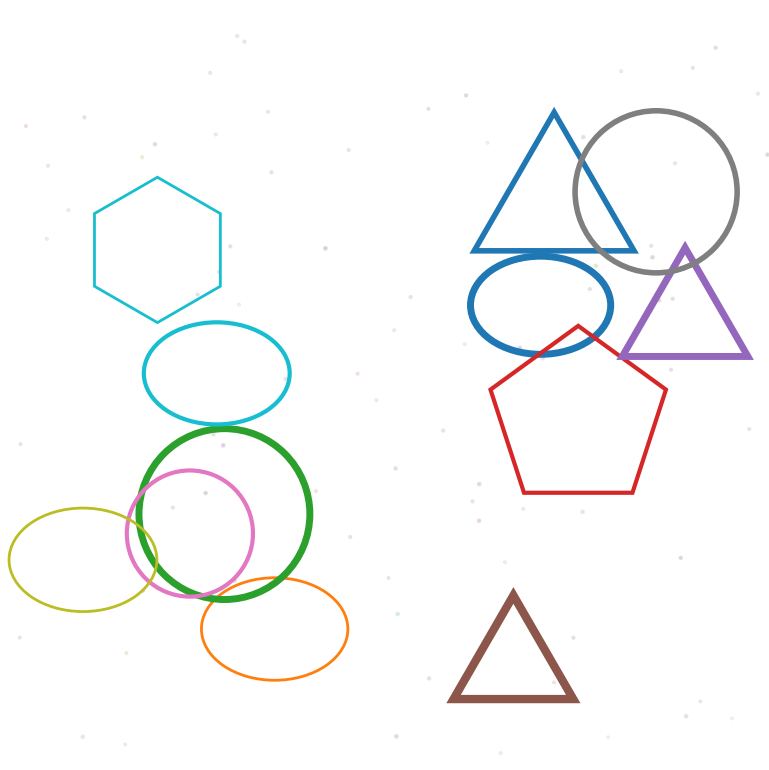[{"shape": "triangle", "thickness": 2, "radius": 0.6, "center": [0.72, 0.734]}, {"shape": "oval", "thickness": 2.5, "radius": 0.46, "center": [0.702, 0.604]}, {"shape": "oval", "thickness": 1, "radius": 0.48, "center": [0.357, 0.183]}, {"shape": "circle", "thickness": 2.5, "radius": 0.55, "center": [0.291, 0.332]}, {"shape": "pentagon", "thickness": 1.5, "radius": 0.6, "center": [0.751, 0.457]}, {"shape": "triangle", "thickness": 2.5, "radius": 0.47, "center": [0.89, 0.584]}, {"shape": "triangle", "thickness": 3, "radius": 0.45, "center": [0.667, 0.137]}, {"shape": "circle", "thickness": 1.5, "radius": 0.41, "center": [0.247, 0.307]}, {"shape": "circle", "thickness": 2, "radius": 0.53, "center": [0.852, 0.751]}, {"shape": "oval", "thickness": 1, "radius": 0.48, "center": [0.108, 0.273]}, {"shape": "oval", "thickness": 1.5, "radius": 0.47, "center": [0.282, 0.515]}, {"shape": "hexagon", "thickness": 1, "radius": 0.47, "center": [0.204, 0.675]}]